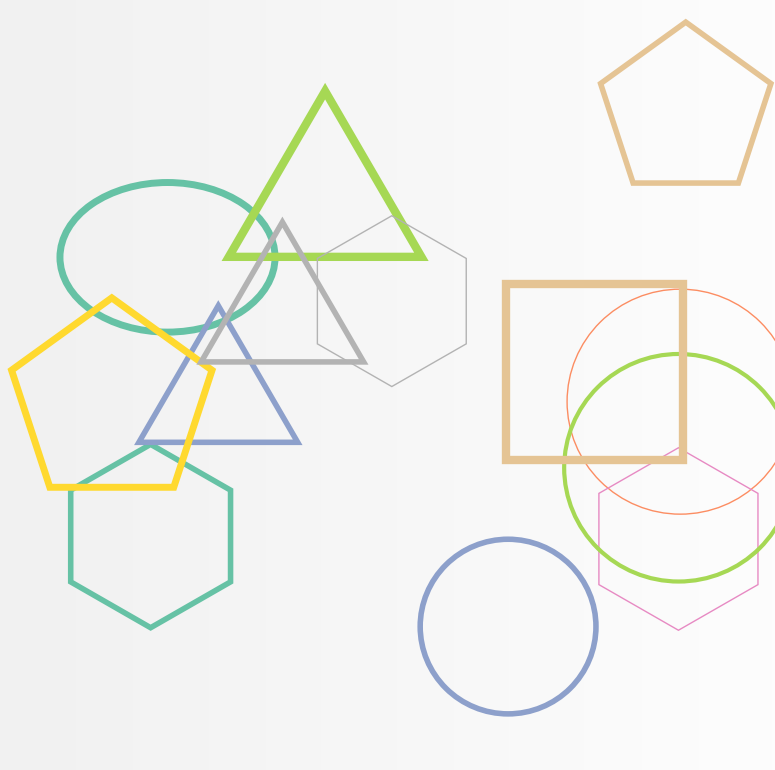[{"shape": "oval", "thickness": 2.5, "radius": 0.69, "center": [0.216, 0.666]}, {"shape": "hexagon", "thickness": 2, "radius": 0.6, "center": [0.194, 0.304]}, {"shape": "circle", "thickness": 0.5, "radius": 0.73, "center": [0.878, 0.478]}, {"shape": "triangle", "thickness": 2, "radius": 0.59, "center": [0.282, 0.485]}, {"shape": "circle", "thickness": 2, "radius": 0.57, "center": [0.656, 0.186]}, {"shape": "hexagon", "thickness": 0.5, "radius": 0.59, "center": [0.875, 0.3]}, {"shape": "triangle", "thickness": 3, "radius": 0.72, "center": [0.419, 0.738]}, {"shape": "circle", "thickness": 1.5, "radius": 0.74, "center": [0.876, 0.393]}, {"shape": "pentagon", "thickness": 2.5, "radius": 0.68, "center": [0.144, 0.477]}, {"shape": "square", "thickness": 3, "radius": 0.57, "center": [0.767, 0.517]}, {"shape": "pentagon", "thickness": 2, "radius": 0.58, "center": [0.885, 0.856]}, {"shape": "triangle", "thickness": 2, "radius": 0.61, "center": [0.364, 0.59]}, {"shape": "hexagon", "thickness": 0.5, "radius": 0.55, "center": [0.506, 0.609]}]